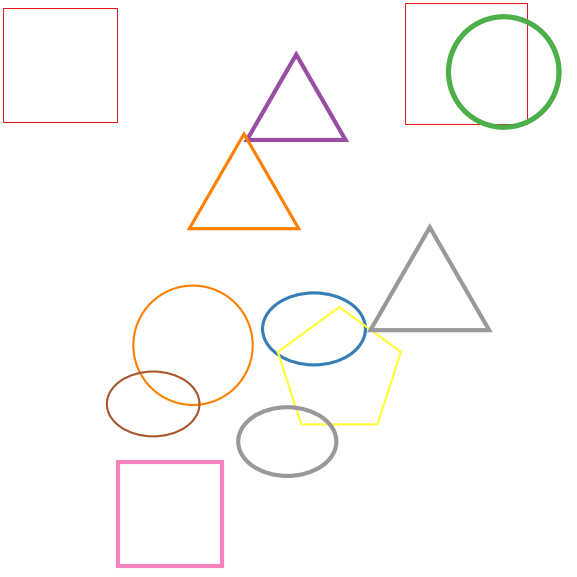[{"shape": "square", "thickness": 0.5, "radius": 0.49, "center": [0.104, 0.887]}, {"shape": "square", "thickness": 0.5, "radius": 0.52, "center": [0.807, 0.889]}, {"shape": "oval", "thickness": 1.5, "radius": 0.45, "center": [0.544, 0.43]}, {"shape": "circle", "thickness": 2.5, "radius": 0.48, "center": [0.872, 0.874]}, {"shape": "triangle", "thickness": 2, "radius": 0.49, "center": [0.513, 0.806]}, {"shape": "triangle", "thickness": 1.5, "radius": 0.55, "center": [0.423, 0.658]}, {"shape": "circle", "thickness": 1, "radius": 0.52, "center": [0.334, 0.401]}, {"shape": "pentagon", "thickness": 1, "radius": 0.56, "center": [0.588, 0.355]}, {"shape": "oval", "thickness": 1, "radius": 0.4, "center": [0.265, 0.3]}, {"shape": "square", "thickness": 2, "radius": 0.45, "center": [0.294, 0.11]}, {"shape": "triangle", "thickness": 2, "radius": 0.59, "center": [0.744, 0.487]}, {"shape": "oval", "thickness": 2, "radius": 0.42, "center": [0.497, 0.234]}]